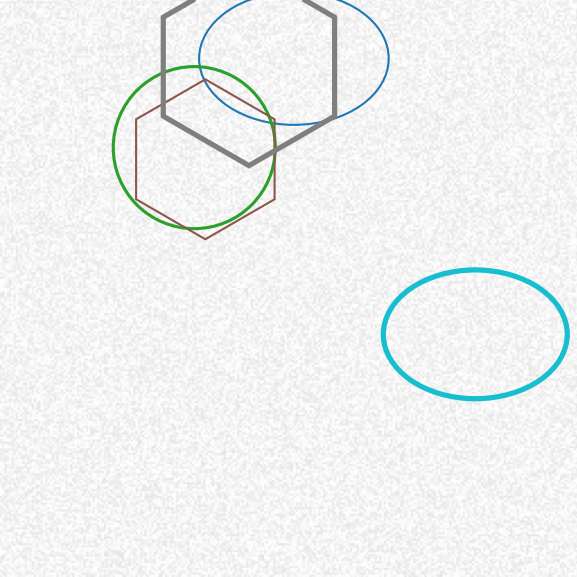[{"shape": "oval", "thickness": 1, "radius": 0.82, "center": [0.509, 0.898]}, {"shape": "circle", "thickness": 1.5, "radius": 0.7, "center": [0.336, 0.743]}, {"shape": "hexagon", "thickness": 1, "radius": 0.69, "center": [0.356, 0.723]}, {"shape": "hexagon", "thickness": 2.5, "radius": 0.86, "center": [0.431, 0.884]}, {"shape": "oval", "thickness": 2.5, "radius": 0.8, "center": [0.823, 0.42]}]